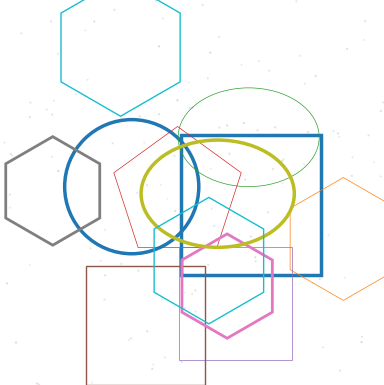[{"shape": "square", "thickness": 2.5, "radius": 0.91, "center": [0.651, 0.467]}, {"shape": "circle", "thickness": 2.5, "radius": 0.87, "center": [0.342, 0.515]}, {"shape": "hexagon", "thickness": 0.5, "radius": 0.8, "center": [0.892, 0.379]}, {"shape": "oval", "thickness": 0.5, "radius": 0.92, "center": [0.646, 0.644]}, {"shape": "pentagon", "thickness": 0.5, "radius": 0.87, "center": [0.461, 0.497]}, {"shape": "square", "thickness": 0.5, "radius": 0.74, "center": [0.612, 0.212]}, {"shape": "square", "thickness": 1, "radius": 0.77, "center": [0.377, 0.155]}, {"shape": "hexagon", "thickness": 2, "radius": 0.68, "center": [0.59, 0.257]}, {"shape": "hexagon", "thickness": 2, "radius": 0.7, "center": [0.137, 0.504]}, {"shape": "oval", "thickness": 2.5, "radius": 1.0, "center": [0.565, 0.497]}, {"shape": "hexagon", "thickness": 1, "radius": 0.89, "center": [0.313, 0.877]}, {"shape": "hexagon", "thickness": 1, "radius": 0.82, "center": [0.543, 0.323]}]